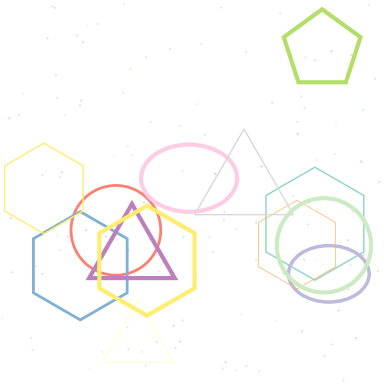[{"shape": "hexagon", "thickness": 1, "radius": 0.73, "center": [0.818, 0.419]}, {"shape": "triangle", "thickness": 0.5, "radius": 0.53, "center": [0.359, 0.113]}, {"shape": "oval", "thickness": 2.5, "radius": 0.52, "center": [0.854, 0.289]}, {"shape": "circle", "thickness": 2, "radius": 0.58, "center": [0.301, 0.402]}, {"shape": "hexagon", "thickness": 2, "radius": 0.7, "center": [0.209, 0.31]}, {"shape": "hexagon", "thickness": 0.5, "radius": 0.58, "center": [0.772, 0.365]}, {"shape": "pentagon", "thickness": 3, "radius": 0.52, "center": [0.837, 0.871]}, {"shape": "oval", "thickness": 3, "radius": 0.62, "center": [0.491, 0.537]}, {"shape": "triangle", "thickness": 1, "radius": 0.74, "center": [0.634, 0.517]}, {"shape": "triangle", "thickness": 3, "radius": 0.64, "center": [0.343, 0.342]}, {"shape": "circle", "thickness": 3, "radius": 0.61, "center": [0.841, 0.363]}, {"shape": "hexagon", "thickness": 3, "radius": 0.71, "center": [0.382, 0.323]}, {"shape": "hexagon", "thickness": 1, "radius": 0.59, "center": [0.114, 0.511]}]